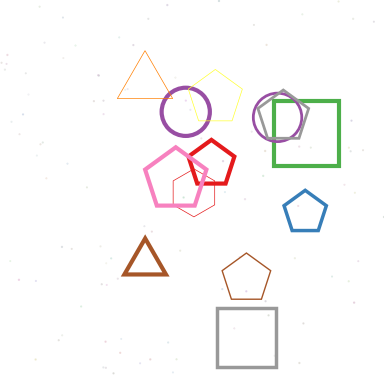[{"shape": "pentagon", "thickness": 3, "radius": 0.31, "center": [0.549, 0.574]}, {"shape": "hexagon", "thickness": 0.5, "radius": 0.31, "center": [0.504, 0.499]}, {"shape": "pentagon", "thickness": 2.5, "radius": 0.29, "center": [0.793, 0.448]}, {"shape": "square", "thickness": 3, "radius": 0.43, "center": [0.796, 0.654]}, {"shape": "circle", "thickness": 2, "radius": 0.31, "center": [0.721, 0.695]}, {"shape": "circle", "thickness": 3, "radius": 0.31, "center": [0.482, 0.71]}, {"shape": "triangle", "thickness": 0.5, "radius": 0.42, "center": [0.377, 0.785]}, {"shape": "pentagon", "thickness": 0.5, "radius": 0.37, "center": [0.559, 0.746]}, {"shape": "pentagon", "thickness": 1, "radius": 0.33, "center": [0.64, 0.276]}, {"shape": "triangle", "thickness": 3, "radius": 0.31, "center": [0.377, 0.318]}, {"shape": "pentagon", "thickness": 3, "radius": 0.42, "center": [0.457, 0.534]}, {"shape": "pentagon", "thickness": 2, "radius": 0.35, "center": [0.736, 0.697]}, {"shape": "square", "thickness": 2.5, "radius": 0.39, "center": [0.64, 0.124]}]